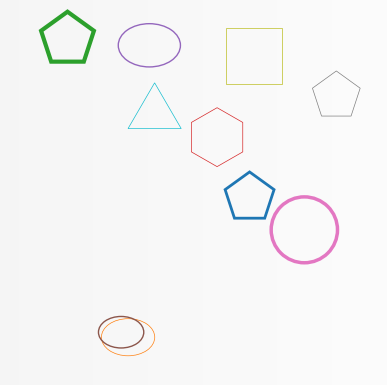[{"shape": "pentagon", "thickness": 2, "radius": 0.33, "center": [0.644, 0.487]}, {"shape": "oval", "thickness": 0.5, "radius": 0.34, "center": [0.331, 0.124]}, {"shape": "pentagon", "thickness": 3, "radius": 0.36, "center": [0.174, 0.898]}, {"shape": "hexagon", "thickness": 0.5, "radius": 0.38, "center": [0.56, 0.644]}, {"shape": "oval", "thickness": 1, "radius": 0.4, "center": [0.385, 0.882]}, {"shape": "oval", "thickness": 1, "radius": 0.29, "center": [0.313, 0.137]}, {"shape": "circle", "thickness": 2.5, "radius": 0.43, "center": [0.785, 0.403]}, {"shape": "pentagon", "thickness": 0.5, "radius": 0.32, "center": [0.868, 0.751]}, {"shape": "square", "thickness": 0.5, "radius": 0.36, "center": [0.655, 0.855]}, {"shape": "triangle", "thickness": 0.5, "radius": 0.4, "center": [0.399, 0.706]}]